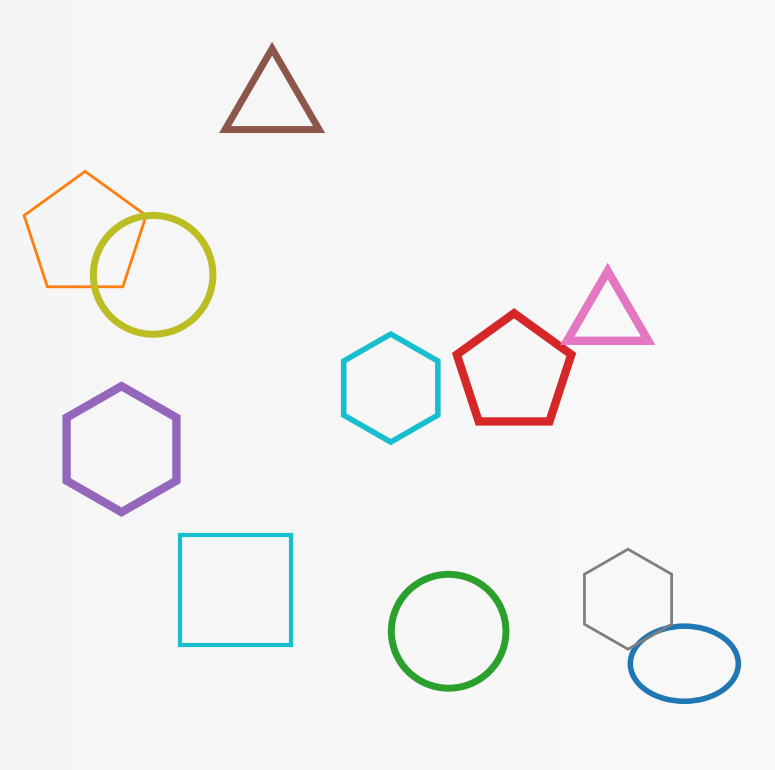[{"shape": "oval", "thickness": 2, "radius": 0.35, "center": [0.883, 0.138]}, {"shape": "pentagon", "thickness": 1, "radius": 0.41, "center": [0.11, 0.695]}, {"shape": "circle", "thickness": 2.5, "radius": 0.37, "center": [0.579, 0.18]}, {"shape": "pentagon", "thickness": 3, "radius": 0.39, "center": [0.663, 0.515]}, {"shape": "hexagon", "thickness": 3, "radius": 0.41, "center": [0.157, 0.417]}, {"shape": "triangle", "thickness": 2.5, "radius": 0.35, "center": [0.351, 0.867]}, {"shape": "triangle", "thickness": 3, "radius": 0.3, "center": [0.784, 0.588]}, {"shape": "hexagon", "thickness": 1, "radius": 0.32, "center": [0.81, 0.222]}, {"shape": "circle", "thickness": 2.5, "radius": 0.39, "center": [0.198, 0.643]}, {"shape": "square", "thickness": 1.5, "radius": 0.36, "center": [0.303, 0.234]}, {"shape": "hexagon", "thickness": 2, "radius": 0.35, "center": [0.504, 0.496]}]